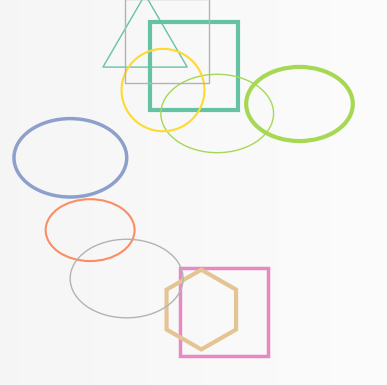[{"shape": "square", "thickness": 3, "radius": 0.57, "center": [0.501, 0.829]}, {"shape": "triangle", "thickness": 1, "radius": 0.63, "center": [0.374, 0.888]}, {"shape": "oval", "thickness": 1.5, "radius": 0.57, "center": [0.233, 0.402]}, {"shape": "oval", "thickness": 2.5, "radius": 0.73, "center": [0.182, 0.59]}, {"shape": "square", "thickness": 2.5, "radius": 0.57, "center": [0.578, 0.19]}, {"shape": "oval", "thickness": 1, "radius": 0.73, "center": [0.561, 0.705]}, {"shape": "oval", "thickness": 3, "radius": 0.69, "center": [0.773, 0.73]}, {"shape": "circle", "thickness": 1.5, "radius": 0.53, "center": [0.421, 0.766]}, {"shape": "hexagon", "thickness": 3, "radius": 0.52, "center": [0.52, 0.196]}, {"shape": "oval", "thickness": 1, "radius": 0.73, "center": [0.327, 0.277]}, {"shape": "square", "thickness": 1, "radius": 0.54, "center": [0.431, 0.894]}]